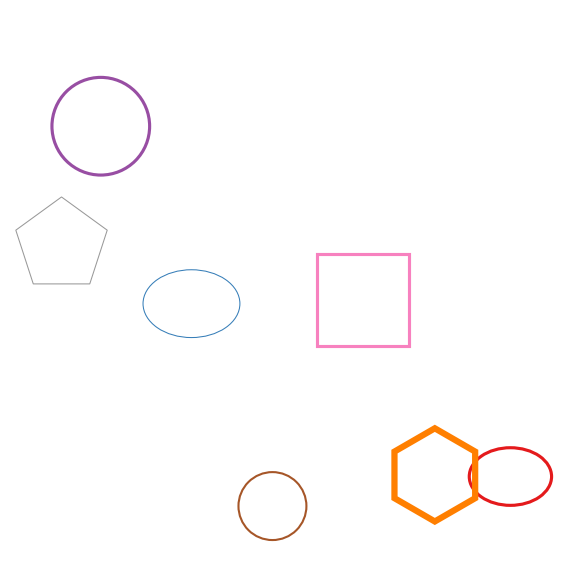[{"shape": "oval", "thickness": 1.5, "radius": 0.36, "center": [0.884, 0.174]}, {"shape": "oval", "thickness": 0.5, "radius": 0.42, "center": [0.332, 0.473]}, {"shape": "circle", "thickness": 1.5, "radius": 0.42, "center": [0.175, 0.781]}, {"shape": "hexagon", "thickness": 3, "radius": 0.4, "center": [0.753, 0.177]}, {"shape": "circle", "thickness": 1, "radius": 0.29, "center": [0.472, 0.123]}, {"shape": "square", "thickness": 1.5, "radius": 0.4, "center": [0.628, 0.479]}, {"shape": "pentagon", "thickness": 0.5, "radius": 0.42, "center": [0.107, 0.575]}]